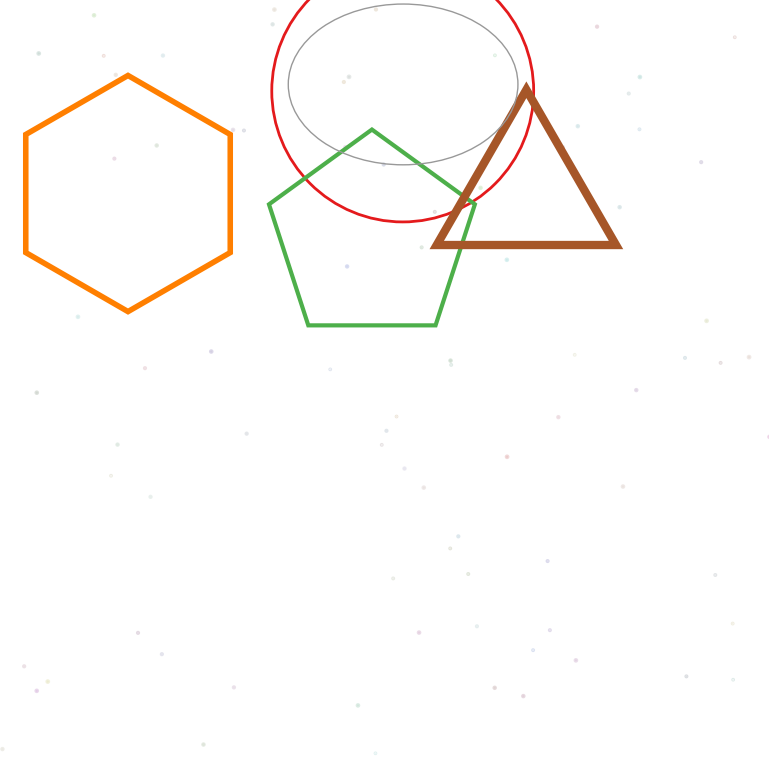[{"shape": "circle", "thickness": 1, "radius": 0.85, "center": [0.523, 0.882]}, {"shape": "pentagon", "thickness": 1.5, "radius": 0.7, "center": [0.483, 0.691]}, {"shape": "hexagon", "thickness": 2, "radius": 0.77, "center": [0.166, 0.749]}, {"shape": "triangle", "thickness": 3, "radius": 0.67, "center": [0.684, 0.749]}, {"shape": "oval", "thickness": 0.5, "radius": 0.75, "center": [0.524, 0.89]}]